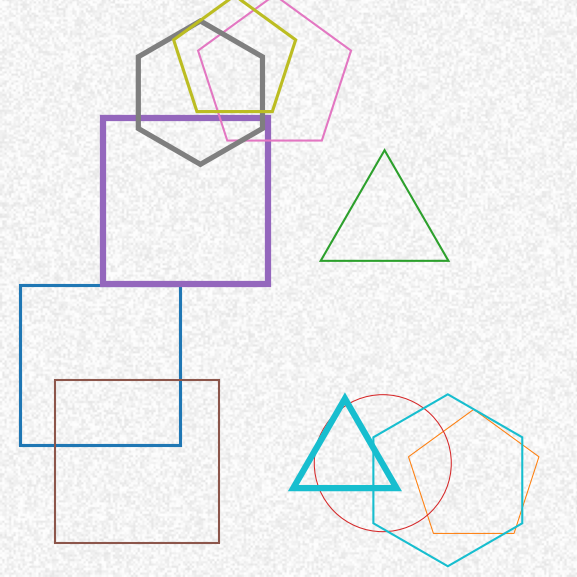[{"shape": "square", "thickness": 1.5, "radius": 0.69, "center": [0.173, 0.367]}, {"shape": "pentagon", "thickness": 0.5, "radius": 0.59, "center": [0.82, 0.172]}, {"shape": "triangle", "thickness": 1, "radius": 0.64, "center": [0.666, 0.611]}, {"shape": "circle", "thickness": 0.5, "radius": 0.59, "center": [0.663, 0.197]}, {"shape": "square", "thickness": 3, "radius": 0.72, "center": [0.321, 0.651]}, {"shape": "square", "thickness": 1, "radius": 0.71, "center": [0.237, 0.2]}, {"shape": "pentagon", "thickness": 1, "radius": 0.7, "center": [0.475, 0.868]}, {"shape": "hexagon", "thickness": 2.5, "radius": 0.62, "center": [0.347, 0.839]}, {"shape": "pentagon", "thickness": 1.5, "radius": 0.56, "center": [0.406, 0.896]}, {"shape": "triangle", "thickness": 3, "radius": 0.52, "center": [0.597, 0.206]}, {"shape": "hexagon", "thickness": 1, "radius": 0.74, "center": [0.775, 0.167]}]